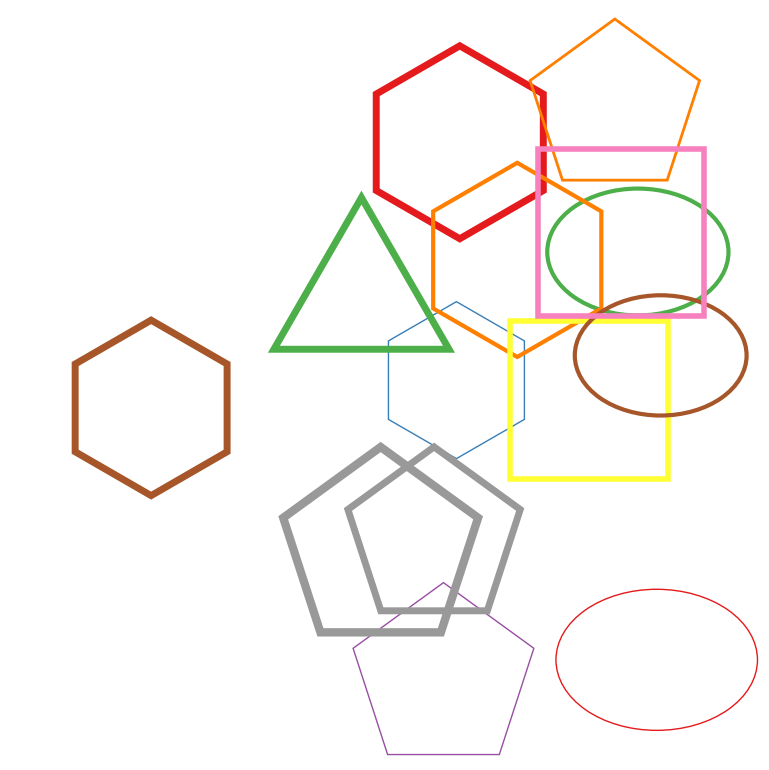[{"shape": "oval", "thickness": 0.5, "radius": 0.65, "center": [0.853, 0.143]}, {"shape": "hexagon", "thickness": 2.5, "radius": 0.63, "center": [0.597, 0.815]}, {"shape": "hexagon", "thickness": 0.5, "radius": 0.51, "center": [0.593, 0.506]}, {"shape": "oval", "thickness": 1.5, "radius": 0.59, "center": [0.828, 0.673]}, {"shape": "triangle", "thickness": 2.5, "radius": 0.66, "center": [0.469, 0.612]}, {"shape": "pentagon", "thickness": 0.5, "radius": 0.62, "center": [0.576, 0.12]}, {"shape": "hexagon", "thickness": 1.5, "radius": 0.63, "center": [0.672, 0.662]}, {"shape": "pentagon", "thickness": 1, "radius": 0.58, "center": [0.798, 0.86]}, {"shape": "square", "thickness": 2, "radius": 0.51, "center": [0.765, 0.48]}, {"shape": "hexagon", "thickness": 2.5, "radius": 0.57, "center": [0.196, 0.47]}, {"shape": "oval", "thickness": 1.5, "radius": 0.56, "center": [0.858, 0.538]}, {"shape": "square", "thickness": 2, "radius": 0.54, "center": [0.806, 0.698]}, {"shape": "pentagon", "thickness": 2.5, "radius": 0.59, "center": [0.564, 0.302]}, {"shape": "pentagon", "thickness": 3, "radius": 0.67, "center": [0.494, 0.286]}]